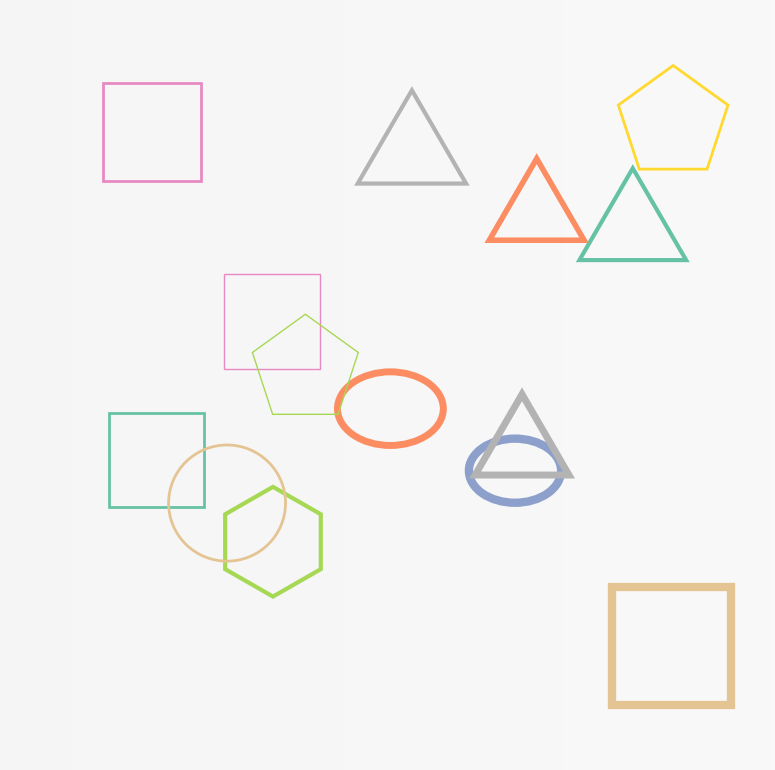[{"shape": "square", "thickness": 1, "radius": 0.31, "center": [0.202, 0.403]}, {"shape": "triangle", "thickness": 1.5, "radius": 0.4, "center": [0.816, 0.702]}, {"shape": "triangle", "thickness": 2, "radius": 0.35, "center": [0.692, 0.723]}, {"shape": "oval", "thickness": 2.5, "radius": 0.34, "center": [0.504, 0.469]}, {"shape": "oval", "thickness": 3, "radius": 0.3, "center": [0.664, 0.389]}, {"shape": "square", "thickness": 1, "radius": 0.32, "center": [0.196, 0.829]}, {"shape": "square", "thickness": 0.5, "radius": 0.31, "center": [0.351, 0.582]}, {"shape": "hexagon", "thickness": 1.5, "radius": 0.36, "center": [0.352, 0.296]}, {"shape": "pentagon", "thickness": 0.5, "radius": 0.36, "center": [0.394, 0.52]}, {"shape": "pentagon", "thickness": 1, "radius": 0.37, "center": [0.869, 0.841]}, {"shape": "square", "thickness": 3, "radius": 0.38, "center": [0.867, 0.161]}, {"shape": "circle", "thickness": 1, "radius": 0.38, "center": [0.293, 0.347]}, {"shape": "triangle", "thickness": 1.5, "radius": 0.4, "center": [0.531, 0.802]}, {"shape": "triangle", "thickness": 2.5, "radius": 0.35, "center": [0.674, 0.418]}]